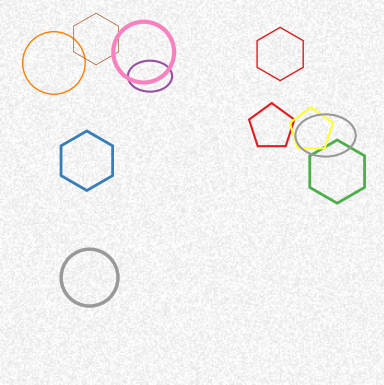[{"shape": "hexagon", "thickness": 1, "radius": 0.35, "center": [0.728, 0.86]}, {"shape": "pentagon", "thickness": 1.5, "radius": 0.31, "center": [0.706, 0.67]}, {"shape": "hexagon", "thickness": 2, "radius": 0.39, "center": [0.226, 0.583]}, {"shape": "hexagon", "thickness": 2, "radius": 0.41, "center": [0.876, 0.554]}, {"shape": "oval", "thickness": 1.5, "radius": 0.29, "center": [0.39, 0.802]}, {"shape": "circle", "thickness": 1, "radius": 0.41, "center": [0.14, 0.836]}, {"shape": "pentagon", "thickness": 1.5, "radius": 0.3, "center": [0.809, 0.662]}, {"shape": "hexagon", "thickness": 0.5, "radius": 0.34, "center": [0.249, 0.899]}, {"shape": "circle", "thickness": 3, "radius": 0.39, "center": [0.373, 0.865]}, {"shape": "oval", "thickness": 1.5, "radius": 0.39, "center": [0.846, 0.648]}, {"shape": "circle", "thickness": 2.5, "radius": 0.37, "center": [0.233, 0.279]}]